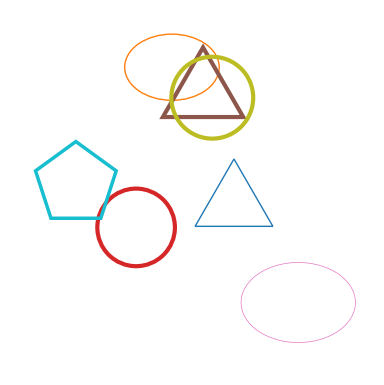[{"shape": "triangle", "thickness": 1, "radius": 0.58, "center": [0.608, 0.47]}, {"shape": "oval", "thickness": 1, "radius": 0.61, "center": [0.447, 0.825]}, {"shape": "circle", "thickness": 3, "radius": 0.5, "center": [0.354, 0.409]}, {"shape": "triangle", "thickness": 3, "radius": 0.6, "center": [0.527, 0.756]}, {"shape": "oval", "thickness": 0.5, "radius": 0.74, "center": [0.775, 0.214]}, {"shape": "circle", "thickness": 3, "radius": 0.53, "center": [0.551, 0.746]}, {"shape": "pentagon", "thickness": 2.5, "radius": 0.55, "center": [0.197, 0.522]}]